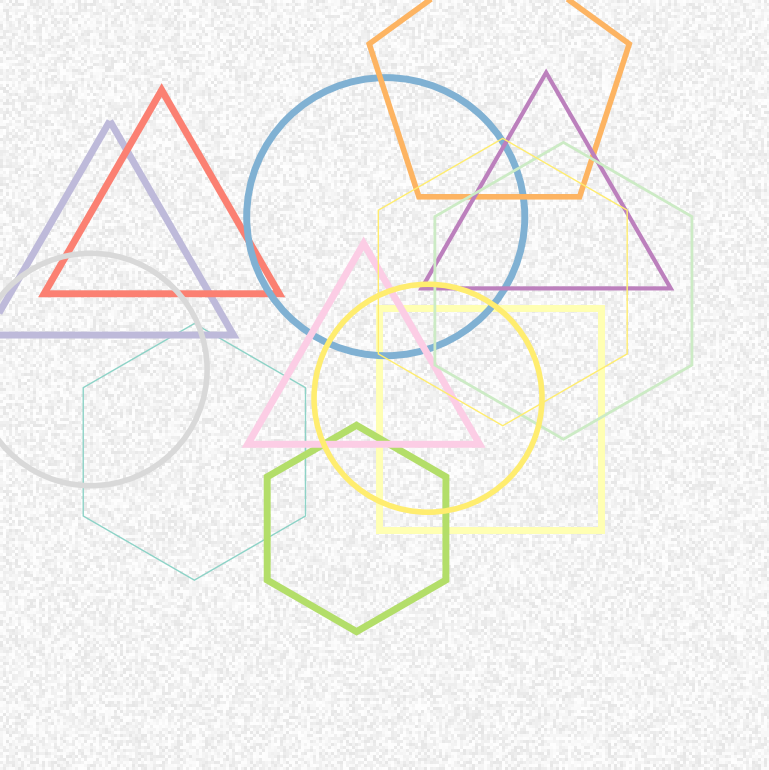[{"shape": "hexagon", "thickness": 0.5, "radius": 0.83, "center": [0.252, 0.413]}, {"shape": "square", "thickness": 2.5, "radius": 0.72, "center": [0.636, 0.456]}, {"shape": "triangle", "thickness": 2.5, "radius": 0.93, "center": [0.143, 0.658]}, {"shape": "triangle", "thickness": 2.5, "radius": 0.88, "center": [0.21, 0.707]}, {"shape": "circle", "thickness": 2.5, "radius": 0.9, "center": [0.501, 0.719]}, {"shape": "pentagon", "thickness": 2, "radius": 0.89, "center": [0.648, 0.888]}, {"shape": "hexagon", "thickness": 2.5, "radius": 0.67, "center": [0.463, 0.314]}, {"shape": "triangle", "thickness": 2.5, "radius": 0.87, "center": [0.472, 0.51]}, {"shape": "circle", "thickness": 2, "radius": 0.75, "center": [0.118, 0.52]}, {"shape": "triangle", "thickness": 1.5, "radius": 0.93, "center": [0.709, 0.719]}, {"shape": "hexagon", "thickness": 1, "radius": 0.96, "center": [0.732, 0.622]}, {"shape": "hexagon", "thickness": 0.5, "radius": 0.93, "center": [0.653, 0.634]}, {"shape": "circle", "thickness": 2, "radius": 0.74, "center": [0.556, 0.483]}]